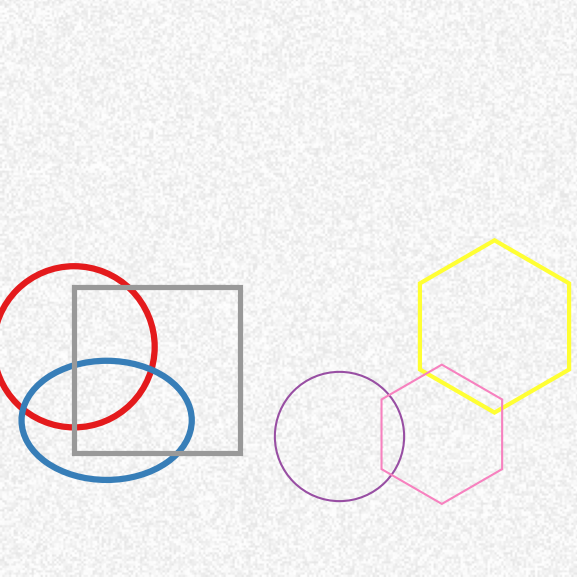[{"shape": "circle", "thickness": 3, "radius": 0.7, "center": [0.128, 0.399]}, {"shape": "oval", "thickness": 3, "radius": 0.74, "center": [0.185, 0.271]}, {"shape": "circle", "thickness": 1, "radius": 0.56, "center": [0.588, 0.243]}, {"shape": "hexagon", "thickness": 2, "radius": 0.75, "center": [0.856, 0.434]}, {"shape": "hexagon", "thickness": 1, "radius": 0.6, "center": [0.765, 0.247]}, {"shape": "square", "thickness": 2.5, "radius": 0.72, "center": [0.272, 0.359]}]